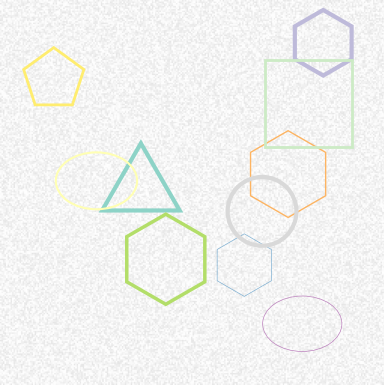[{"shape": "triangle", "thickness": 3, "radius": 0.58, "center": [0.366, 0.511]}, {"shape": "oval", "thickness": 1.5, "radius": 0.53, "center": [0.251, 0.53]}, {"shape": "hexagon", "thickness": 3, "radius": 0.43, "center": [0.84, 0.889]}, {"shape": "hexagon", "thickness": 0.5, "radius": 0.41, "center": [0.634, 0.311]}, {"shape": "hexagon", "thickness": 1, "radius": 0.56, "center": [0.748, 0.548]}, {"shape": "hexagon", "thickness": 2.5, "radius": 0.59, "center": [0.431, 0.327]}, {"shape": "circle", "thickness": 3, "radius": 0.45, "center": [0.681, 0.451]}, {"shape": "oval", "thickness": 0.5, "radius": 0.51, "center": [0.785, 0.159]}, {"shape": "square", "thickness": 2, "radius": 0.57, "center": [0.801, 0.731]}, {"shape": "pentagon", "thickness": 2, "radius": 0.41, "center": [0.14, 0.794]}]